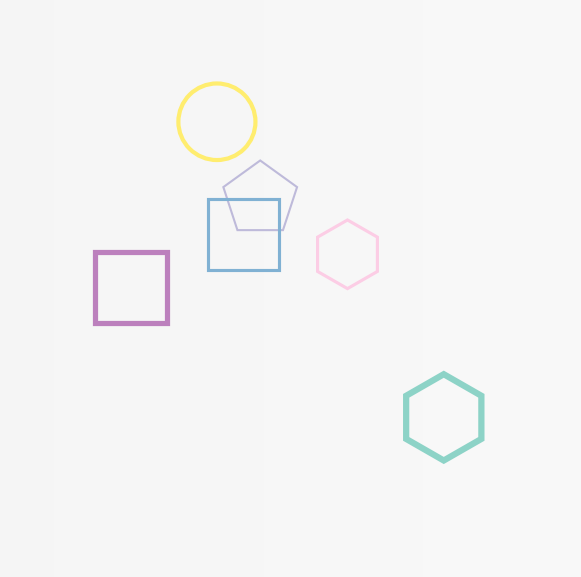[{"shape": "hexagon", "thickness": 3, "radius": 0.37, "center": [0.763, 0.276]}, {"shape": "pentagon", "thickness": 1, "radius": 0.33, "center": [0.448, 0.655]}, {"shape": "square", "thickness": 1.5, "radius": 0.31, "center": [0.419, 0.592]}, {"shape": "hexagon", "thickness": 1.5, "radius": 0.3, "center": [0.598, 0.559]}, {"shape": "square", "thickness": 2.5, "radius": 0.31, "center": [0.225, 0.501]}, {"shape": "circle", "thickness": 2, "radius": 0.33, "center": [0.373, 0.788]}]